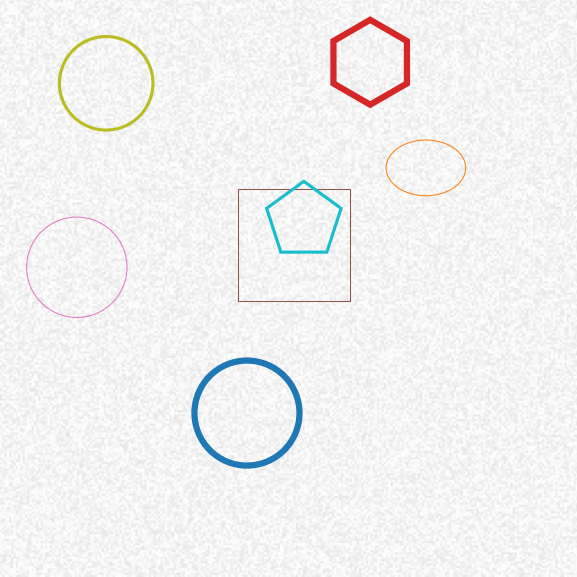[{"shape": "circle", "thickness": 3, "radius": 0.45, "center": [0.428, 0.284]}, {"shape": "oval", "thickness": 0.5, "radius": 0.34, "center": [0.737, 0.708]}, {"shape": "hexagon", "thickness": 3, "radius": 0.37, "center": [0.641, 0.891]}, {"shape": "square", "thickness": 0.5, "radius": 0.48, "center": [0.51, 0.575]}, {"shape": "circle", "thickness": 0.5, "radius": 0.43, "center": [0.133, 0.536]}, {"shape": "circle", "thickness": 1.5, "radius": 0.4, "center": [0.184, 0.855]}, {"shape": "pentagon", "thickness": 1.5, "radius": 0.34, "center": [0.526, 0.617]}]